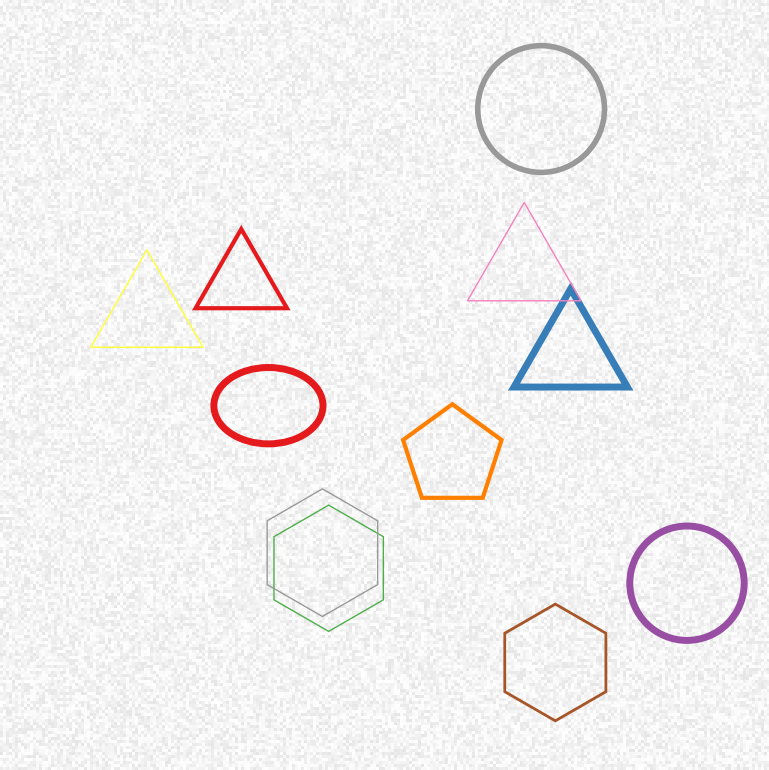[{"shape": "triangle", "thickness": 1.5, "radius": 0.34, "center": [0.313, 0.634]}, {"shape": "oval", "thickness": 2.5, "radius": 0.35, "center": [0.349, 0.473]}, {"shape": "triangle", "thickness": 2.5, "radius": 0.43, "center": [0.741, 0.54]}, {"shape": "hexagon", "thickness": 0.5, "radius": 0.41, "center": [0.427, 0.262]}, {"shape": "circle", "thickness": 2.5, "radius": 0.37, "center": [0.892, 0.243]}, {"shape": "pentagon", "thickness": 1.5, "radius": 0.34, "center": [0.587, 0.408]}, {"shape": "triangle", "thickness": 0.5, "radius": 0.42, "center": [0.191, 0.591]}, {"shape": "hexagon", "thickness": 1, "radius": 0.38, "center": [0.721, 0.14]}, {"shape": "triangle", "thickness": 0.5, "radius": 0.43, "center": [0.681, 0.652]}, {"shape": "circle", "thickness": 2, "radius": 0.41, "center": [0.703, 0.858]}, {"shape": "hexagon", "thickness": 0.5, "radius": 0.41, "center": [0.419, 0.282]}]